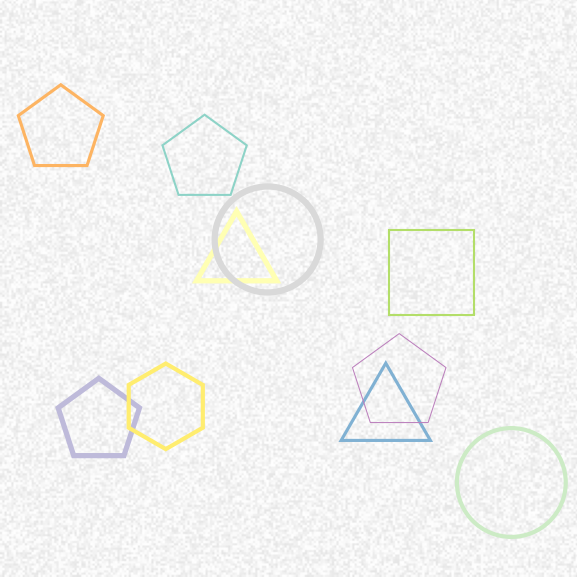[{"shape": "pentagon", "thickness": 1, "radius": 0.38, "center": [0.354, 0.724]}, {"shape": "triangle", "thickness": 2.5, "radius": 0.4, "center": [0.41, 0.553]}, {"shape": "pentagon", "thickness": 2.5, "radius": 0.37, "center": [0.171, 0.27]}, {"shape": "triangle", "thickness": 1.5, "radius": 0.45, "center": [0.668, 0.281]}, {"shape": "pentagon", "thickness": 1.5, "radius": 0.39, "center": [0.105, 0.775]}, {"shape": "square", "thickness": 1, "radius": 0.37, "center": [0.747, 0.527]}, {"shape": "circle", "thickness": 3, "radius": 0.46, "center": [0.463, 0.584]}, {"shape": "pentagon", "thickness": 0.5, "radius": 0.43, "center": [0.691, 0.336]}, {"shape": "circle", "thickness": 2, "radius": 0.47, "center": [0.885, 0.164]}, {"shape": "hexagon", "thickness": 2, "radius": 0.37, "center": [0.287, 0.296]}]